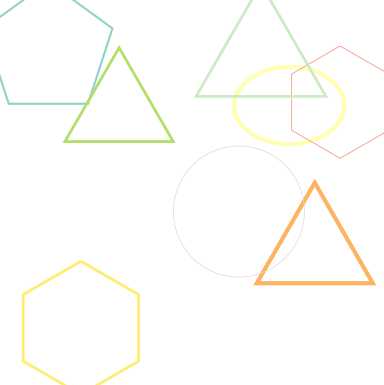[{"shape": "pentagon", "thickness": 1.5, "radius": 0.88, "center": [0.126, 0.872]}, {"shape": "oval", "thickness": 3, "radius": 0.72, "center": [0.751, 0.726]}, {"shape": "hexagon", "thickness": 0.5, "radius": 0.73, "center": [0.884, 0.735]}, {"shape": "triangle", "thickness": 3, "radius": 0.87, "center": [0.818, 0.351]}, {"shape": "triangle", "thickness": 2, "radius": 0.81, "center": [0.309, 0.714]}, {"shape": "circle", "thickness": 0.5, "radius": 0.85, "center": [0.621, 0.45]}, {"shape": "triangle", "thickness": 2, "radius": 0.97, "center": [0.678, 0.847]}, {"shape": "hexagon", "thickness": 2, "radius": 0.87, "center": [0.21, 0.148]}]